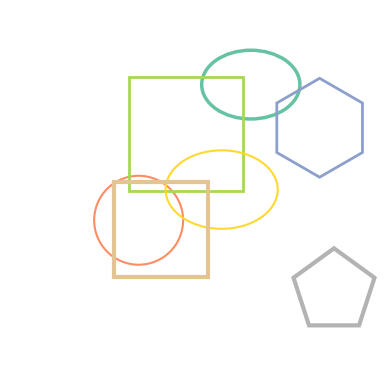[{"shape": "oval", "thickness": 2.5, "radius": 0.64, "center": [0.651, 0.78]}, {"shape": "circle", "thickness": 1.5, "radius": 0.58, "center": [0.36, 0.428]}, {"shape": "hexagon", "thickness": 2, "radius": 0.64, "center": [0.83, 0.668]}, {"shape": "square", "thickness": 2, "radius": 0.74, "center": [0.483, 0.652]}, {"shape": "oval", "thickness": 1.5, "radius": 0.73, "center": [0.576, 0.508]}, {"shape": "square", "thickness": 3, "radius": 0.61, "center": [0.419, 0.404]}, {"shape": "pentagon", "thickness": 3, "radius": 0.55, "center": [0.868, 0.244]}]